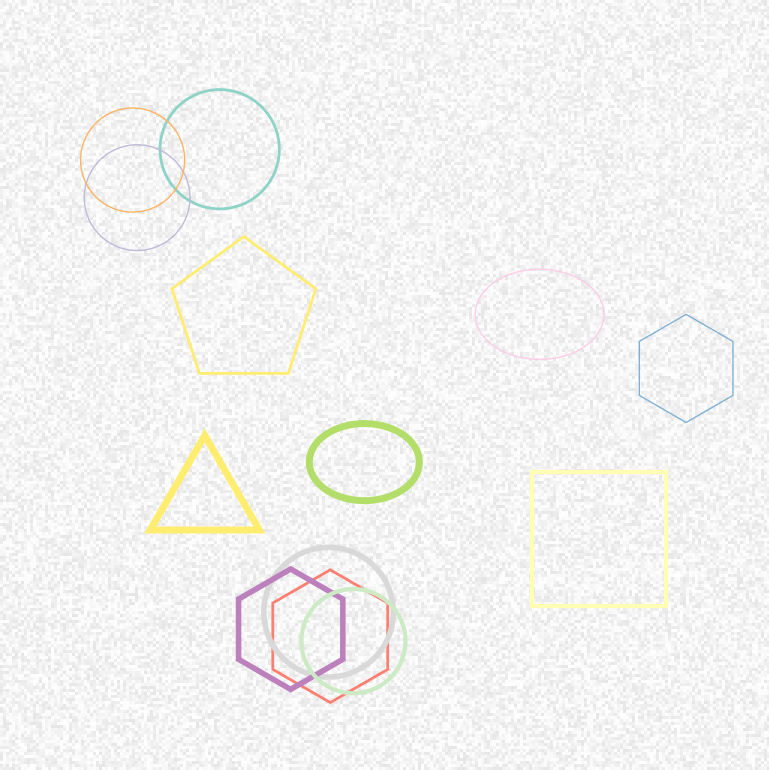[{"shape": "circle", "thickness": 1, "radius": 0.39, "center": [0.285, 0.806]}, {"shape": "square", "thickness": 1.5, "radius": 0.44, "center": [0.778, 0.3]}, {"shape": "circle", "thickness": 0.5, "radius": 0.34, "center": [0.178, 0.743]}, {"shape": "hexagon", "thickness": 1, "radius": 0.43, "center": [0.429, 0.174]}, {"shape": "hexagon", "thickness": 0.5, "radius": 0.35, "center": [0.891, 0.522]}, {"shape": "circle", "thickness": 0.5, "radius": 0.34, "center": [0.172, 0.792]}, {"shape": "oval", "thickness": 2.5, "radius": 0.36, "center": [0.473, 0.4]}, {"shape": "oval", "thickness": 0.5, "radius": 0.42, "center": [0.701, 0.592]}, {"shape": "circle", "thickness": 2, "radius": 0.42, "center": [0.427, 0.205]}, {"shape": "hexagon", "thickness": 2, "radius": 0.39, "center": [0.378, 0.183]}, {"shape": "circle", "thickness": 1.5, "radius": 0.34, "center": [0.459, 0.167]}, {"shape": "pentagon", "thickness": 1, "radius": 0.49, "center": [0.317, 0.595]}, {"shape": "triangle", "thickness": 2.5, "radius": 0.41, "center": [0.266, 0.353]}]